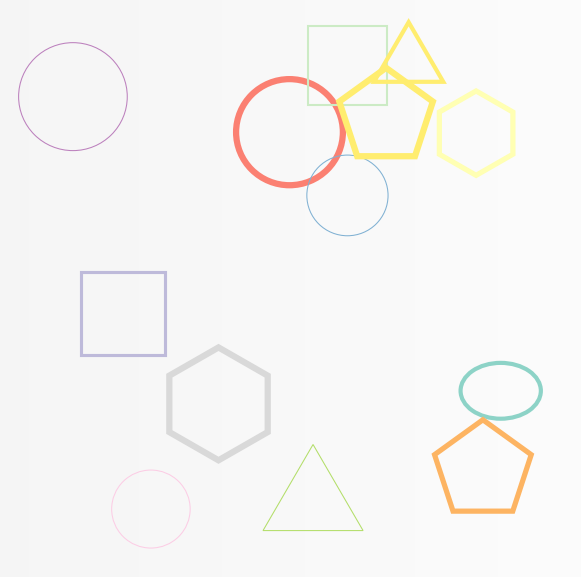[{"shape": "oval", "thickness": 2, "radius": 0.35, "center": [0.861, 0.322]}, {"shape": "hexagon", "thickness": 2.5, "radius": 0.37, "center": [0.819, 0.769]}, {"shape": "square", "thickness": 1.5, "radius": 0.36, "center": [0.212, 0.457]}, {"shape": "circle", "thickness": 3, "radius": 0.46, "center": [0.498, 0.77]}, {"shape": "circle", "thickness": 0.5, "radius": 0.35, "center": [0.598, 0.661]}, {"shape": "pentagon", "thickness": 2.5, "radius": 0.44, "center": [0.831, 0.185]}, {"shape": "triangle", "thickness": 0.5, "radius": 0.5, "center": [0.539, 0.13]}, {"shape": "circle", "thickness": 0.5, "radius": 0.34, "center": [0.26, 0.118]}, {"shape": "hexagon", "thickness": 3, "radius": 0.49, "center": [0.376, 0.3]}, {"shape": "circle", "thickness": 0.5, "radius": 0.47, "center": [0.125, 0.832]}, {"shape": "square", "thickness": 1, "radius": 0.34, "center": [0.598, 0.886]}, {"shape": "triangle", "thickness": 2, "radius": 0.34, "center": [0.703, 0.892]}, {"shape": "pentagon", "thickness": 3, "radius": 0.42, "center": [0.664, 0.797]}]